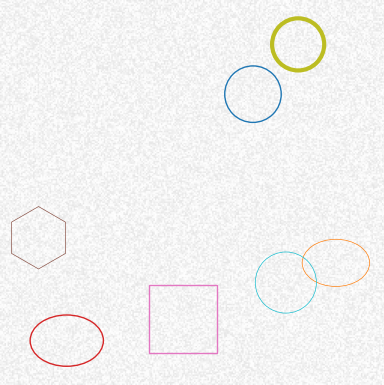[{"shape": "circle", "thickness": 1, "radius": 0.37, "center": [0.657, 0.755]}, {"shape": "oval", "thickness": 0.5, "radius": 0.44, "center": [0.872, 0.317]}, {"shape": "oval", "thickness": 1, "radius": 0.48, "center": [0.173, 0.115]}, {"shape": "hexagon", "thickness": 0.5, "radius": 0.41, "center": [0.1, 0.382]}, {"shape": "square", "thickness": 1, "radius": 0.44, "center": [0.476, 0.17]}, {"shape": "circle", "thickness": 3, "radius": 0.34, "center": [0.774, 0.885]}, {"shape": "circle", "thickness": 0.5, "radius": 0.4, "center": [0.742, 0.266]}]